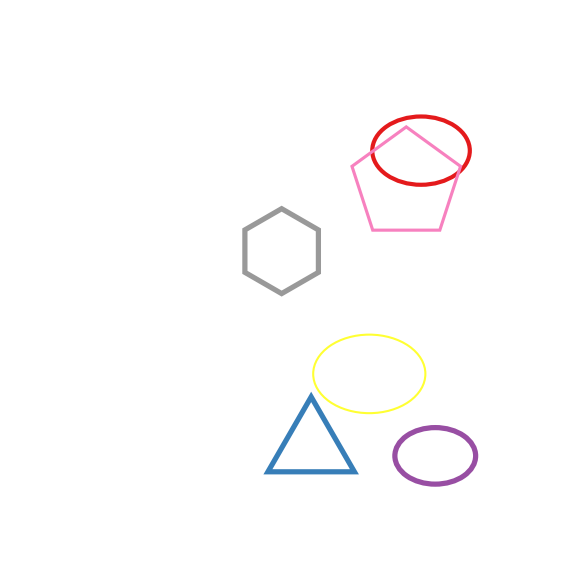[{"shape": "oval", "thickness": 2, "radius": 0.42, "center": [0.729, 0.738]}, {"shape": "triangle", "thickness": 2.5, "radius": 0.43, "center": [0.539, 0.225]}, {"shape": "oval", "thickness": 2.5, "radius": 0.35, "center": [0.754, 0.21]}, {"shape": "oval", "thickness": 1, "radius": 0.49, "center": [0.639, 0.352]}, {"shape": "pentagon", "thickness": 1.5, "radius": 0.49, "center": [0.703, 0.681]}, {"shape": "hexagon", "thickness": 2.5, "radius": 0.37, "center": [0.488, 0.564]}]